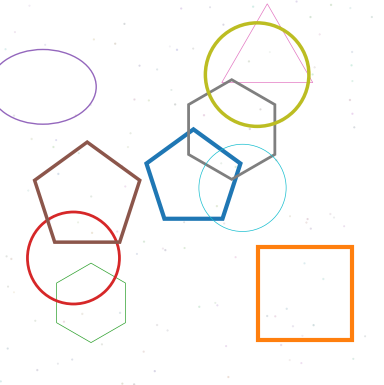[{"shape": "pentagon", "thickness": 3, "radius": 0.64, "center": [0.502, 0.536]}, {"shape": "square", "thickness": 3, "radius": 0.61, "center": [0.792, 0.237]}, {"shape": "hexagon", "thickness": 0.5, "radius": 0.52, "center": [0.236, 0.213]}, {"shape": "circle", "thickness": 2, "radius": 0.6, "center": [0.191, 0.33]}, {"shape": "oval", "thickness": 1, "radius": 0.69, "center": [0.111, 0.774]}, {"shape": "pentagon", "thickness": 2.5, "radius": 0.72, "center": [0.226, 0.487]}, {"shape": "triangle", "thickness": 0.5, "radius": 0.68, "center": [0.694, 0.854]}, {"shape": "hexagon", "thickness": 2, "radius": 0.65, "center": [0.602, 0.664]}, {"shape": "circle", "thickness": 2.5, "radius": 0.67, "center": [0.668, 0.806]}, {"shape": "circle", "thickness": 0.5, "radius": 0.57, "center": [0.63, 0.512]}]